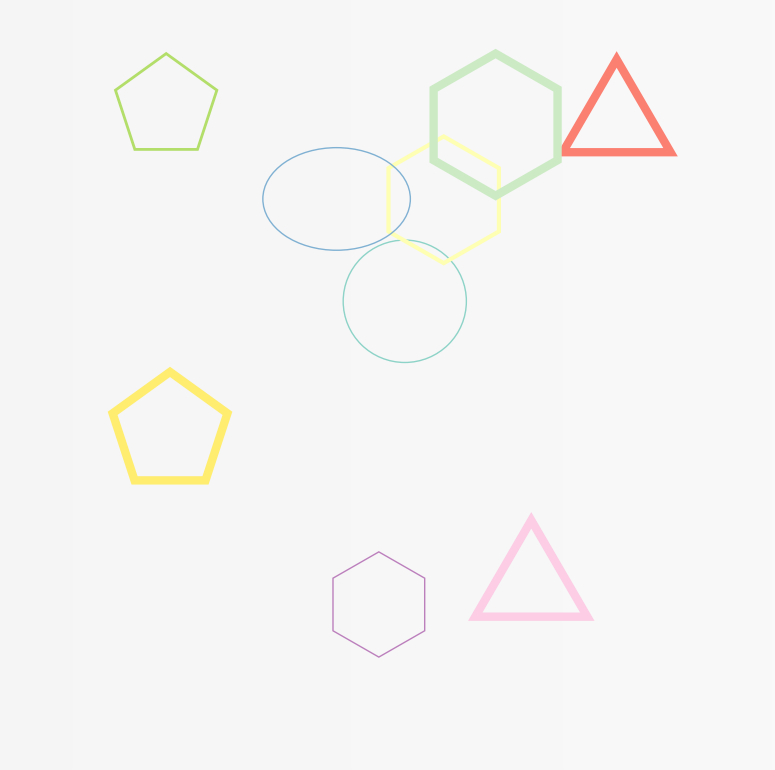[{"shape": "circle", "thickness": 0.5, "radius": 0.4, "center": [0.522, 0.609]}, {"shape": "hexagon", "thickness": 1.5, "radius": 0.41, "center": [0.573, 0.741]}, {"shape": "triangle", "thickness": 3, "radius": 0.4, "center": [0.796, 0.842]}, {"shape": "oval", "thickness": 0.5, "radius": 0.48, "center": [0.434, 0.742]}, {"shape": "pentagon", "thickness": 1, "radius": 0.34, "center": [0.214, 0.862]}, {"shape": "triangle", "thickness": 3, "radius": 0.42, "center": [0.686, 0.241]}, {"shape": "hexagon", "thickness": 0.5, "radius": 0.34, "center": [0.489, 0.215]}, {"shape": "hexagon", "thickness": 3, "radius": 0.46, "center": [0.639, 0.838]}, {"shape": "pentagon", "thickness": 3, "radius": 0.39, "center": [0.219, 0.439]}]